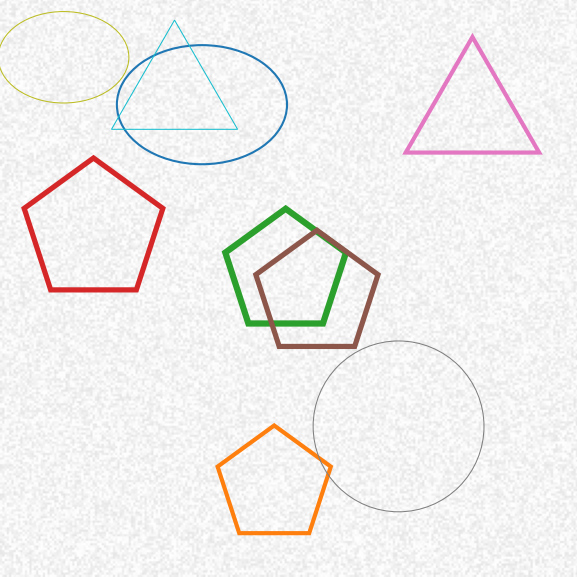[{"shape": "oval", "thickness": 1, "radius": 0.74, "center": [0.35, 0.818]}, {"shape": "pentagon", "thickness": 2, "radius": 0.52, "center": [0.475, 0.159]}, {"shape": "pentagon", "thickness": 3, "radius": 0.55, "center": [0.495, 0.528]}, {"shape": "pentagon", "thickness": 2.5, "radius": 0.63, "center": [0.162, 0.599]}, {"shape": "pentagon", "thickness": 2.5, "radius": 0.56, "center": [0.549, 0.489]}, {"shape": "triangle", "thickness": 2, "radius": 0.67, "center": [0.818, 0.802]}, {"shape": "circle", "thickness": 0.5, "radius": 0.74, "center": [0.69, 0.261]}, {"shape": "oval", "thickness": 0.5, "radius": 0.57, "center": [0.11, 0.9]}, {"shape": "triangle", "thickness": 0.5, "radius": 0.63, "center": [0.302, 0.838]}]